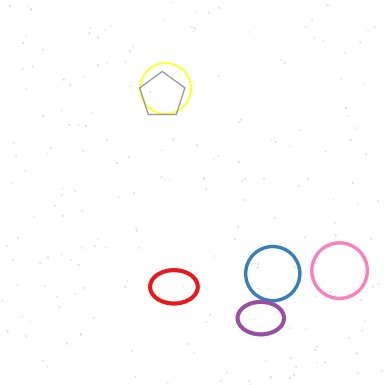[{"shape": "oval", "thickness": 3, "radius": 0.31, "center": [0.452, 0.255]}, {"shape": "circle", "thickness": 2.5, "radius": 0.35, "center": [0.708, 0.289]}, {"shape": "oval", "thickness": 3, "radius": 0.3, "center": [0.677, 0.174]}, {"shape": "circle", "thickness": 1.5, "radius": 0.33, "center": [0.43, 0.77]}, {"shape": "circle", "thickness": 2.5, "radius": 0.36, "center": [0.882, 0.297]}, {"shape": "pentagon", "thickness": 1, "radius": 0.31, "center": [0.422, 0.753]}]